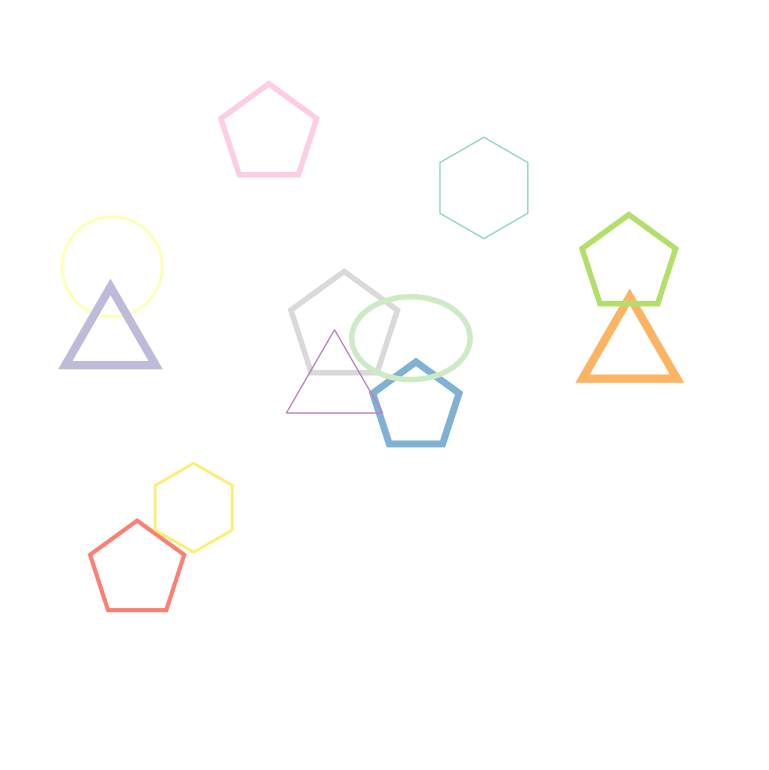[{"shape": "hexagon", "thickness": 0.5, "radius": 0.33, "center": [0.628, 0.756]}, {"shape": "circle", "thickness": 1, "radius": 0.32, "center": [0.146, 0.654]}, {"shape": "triangle", "thickness": 3, "radius": 0.34, "center": [0.143, 0.56]}, {"shape": "pentagon", "thickness": 1.5, "radius": 0.32, "center": [0.178, 0.26]}, {"shape": "pentagon", "thickness": 2.5, "radius": 0.29, "center": [0.54, 0.471]}, {"shape": "triangle", "thickness": 3, "radius": 0.35, "center": [0.818, 0.544]}, {"shape": "pentagon", "thickness": 2, "radius": 0.32, "center": [0.817, 0.657]}, {"shape": "pentagon", "thickness": 2, "radius": 0.33, "center": [0.349, 0.826]}, {"shape": "pentagon", "thickness": 2, "radius": 0.36, "center": [0.447, 0.575]}, {"shape": "triangle", "thickness": 0.5, "radius": 0.36, "center": [0.434, 0.5]}, {"shape": "oval", "thickness": 2, "radius": 0.38, "center": [0.534, 0.561]}, {"shape": "hexagon", "thickness": 1, "radius": 0.29, "center": [0.252, 0.341]}]